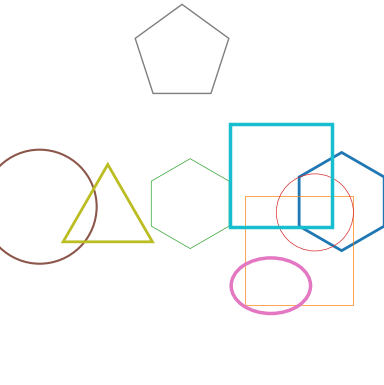[{"shape": "hexagon", "thickness": 2, "radius": 0.64, "center": [0.887, 0.476]}, {"shape": "square", "thickness": 0.5, "radius": 0.7, "center": [0.777, 0.35]}, {"shape": "hexagon", "thickness": 0.5, "radius": 0.58, "center": [0.494, 0.471]}, {"shape": "circle", "thickness": 0.5, "radius": 0.5, "center": [0.818, 0.448]}, {"shape": "circle", "thickness": 1.5, "radius": 0.74, "center": [0.103, 0.463]}, {"shape": "oval", "thickness": 2.5, "radius": 0.52, "center": [0.704, 0.258]}, {"shape": "pentagon", "thickness": 1, "radius": 0.64, "center": [0.473, 0.861]}, {"shape": "triangle", "thickness": 2, "radius": 0.67, "center": [0.28, 0.439]}, {"shape": "square", "thickness": 2.5, "radius": 0.66, "center": [0.73, 0.544]}]